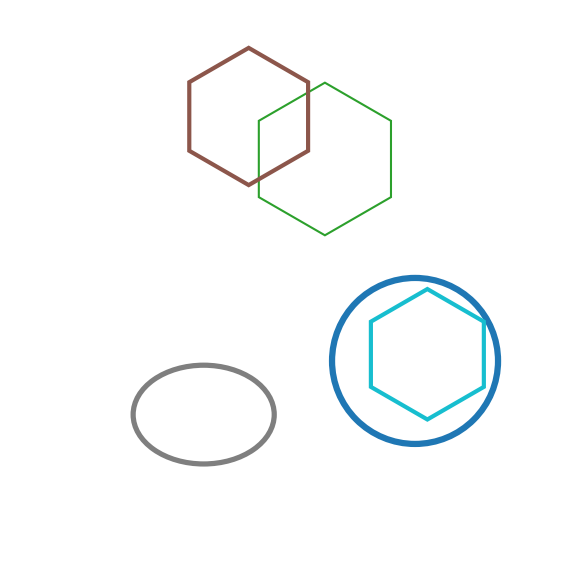[{"shape": "circle", "thickness": 3, "radius": 0.72, "center": [0.719, 0.374]}, {"shape": "hexagon", "thickness": 1, "radius": 0.66, "center": [0.563, 0.724]}, {"shape": "hexagon", "thickness": 2, "radius": 0.59, "center": [0.431, 0.797]}, {"shape": "oval", "thickness": 2.5, "radius": 0.61, "center": [0.353, 0.281]}, {"shape": "hexagon", "thickness": 2, "radius": 0.56, "center": [0.74, 0.386]}]